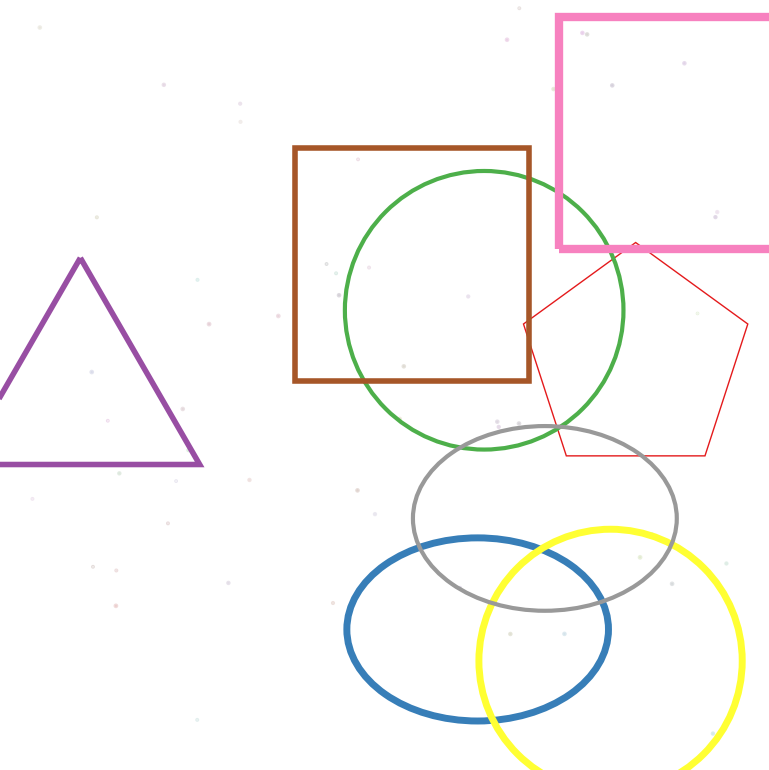[{"shape": "pentagon", "thickness": 0.5, "radius": 0.77, "center": [0.826, 0.532]}, {"shape": "oval", "thickness": 2.5, "radius": 0.85, "center": [0.62, 0.183]}, {"shape": "circle", "thickness": 1.5, "radius": 0.9, "center": [0.629, 0.597]}, {"shape": "triangle", "thickness": 2, "radius": 0.89, "center": [0.104, 0.486]}, {"shape": "circle", "thickness": 2.5, "radius": 0.85, "center": [0.793, 0.142]}, {"shape": "square", "thickness": 2, "radius": 0.76, "center": [0.535, 0.657]}, {"shape": "square", "thickness": 3, "radius": 0.75, "center": [0.877, 0.827]}, {"shape": "oval", "thickness": 1.5, "radius": 0.86, "center": [0.708, 0.327]}]